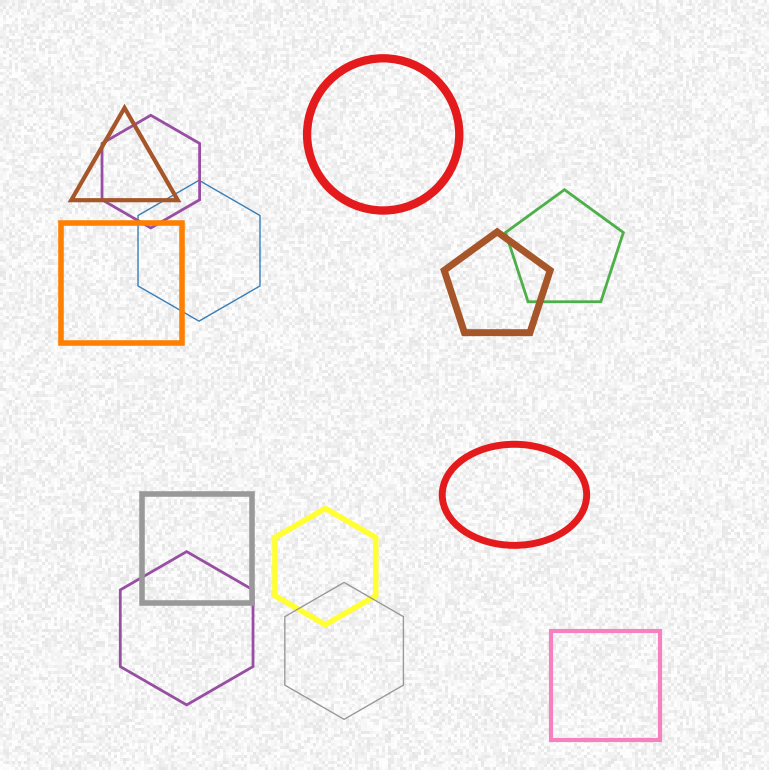[{"shape": "oval", "thickness": 2.5, "radius": 0.47, "center": [0.668, 0.357]}, {"shape": "circle", "thickness": 3, "radius": 0.49, "center": [0.498, 0.825]}, {"shape": "hexagon", "thickness": 0.5, "radius": 0.46, "center": [0.258, 0.674]}, {"shape": "pentagon", "thickness": 1, "radius": 0.4, "center": [0.733, 0.673]}, {"shape": "hexagon", "thickness": 1, "radius": 0.37, "center": [0.196, 0.777]}, {"shape": "hexagon", "thickness": 1, "radius": 0.5, "center": [0.242, 0.184]}, {"shape": "square", "thickness": 2, "radius": 0.39, "center": [0.158, 0.633]}, {"shape": "hexagon", "thickness": 2, "radius": 0.38, "center": [0.423, 0.264]}, {"shape": "pentagon", "thickness": 2.5, "radius": 0.36, "center": [0.646, 0.627]}, {"shape": "triangle", "thickness": 1.5, "radius": 0.4, "center": [0.162, 0.78]}, {"shape": "square", "thickness": 1.5, "radius": 0.35, "center": [0.786, 0.11]}, {"shape": "hexagon", "thickness": 0.5, "radius": 0.44, "center": [0.447, 0.155]}, {"shape": "square", "thickness": 2, "radius": 0.36, "center": [0.256, 0.287]}]